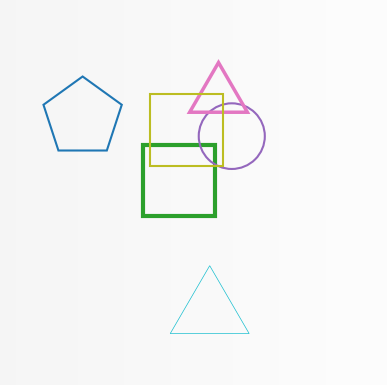[{"shape": "pentagon", "thickness": 1.5, "radius": 0.53, "center": [0.213, 0.695]}, {"shape": "square", "thickness": 3, "radius": 0.46, "center": [0.463, 0.531]}, {"shape": "circle", "thickness": 1.5, "radius": 0.43, "center": [0.598, 0.646]}, {"shape": "triangle", "thickness": 2.5, "radius": 0.43, "center": [0.564, 0.752]}, {"shape": "square", "thickness": 1.5, "radius": 0.47, "center": [0.481, 0.662]}, {"shape": "triangle", "thickness": 0.5, "radius": 0.59, "center": [0.541, 0.192]}]